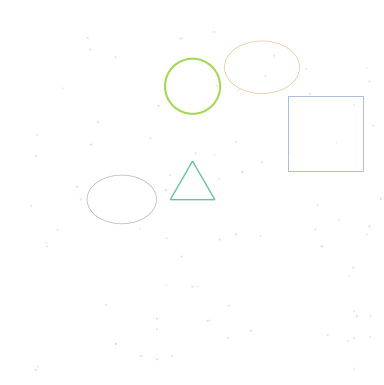[{"shape": "triangle", "thickness": 1, "radius": 0.33, "center": [0.5, 0.515]}, {"shape": "square", "thickness": 0.5, "radius": 0.49, "center": [0.846, 0.653]}, {"shape": "circle", "thickness": 1.5, "radius": 0.36, "center": [0.5, 0.776]}, {"shape": "oval", "thickness": 0.5, "radius": 0.49, "center": [0.681, 0.825]}, {"shape": "oval", "thickness": 0.5, "radius": 0.45, "center": [0.316, 0.482]}]